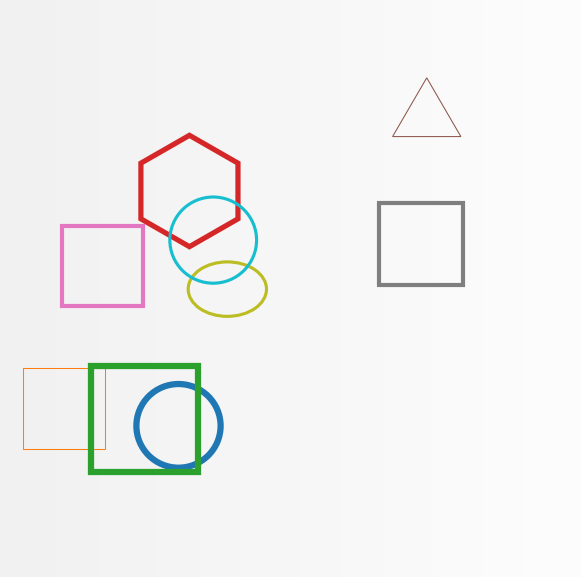[{"shape": "circle", "thickness": 3, "radius": 0.36, "center": [0.307, 0.262]}, {"shape": "square", "thickness": 0.5, "radius": 0.35, "center": [0.109, 0.292]}, {"shape": "square", "thickness": 3, "radius": 0.46, "center": [0.249, 0.273]}, {"shape": "hexagon", "thickness": 2.5, "radius": 0.48, "center": [0.326, 0.668]}, {"shape": "triangle", "thickness": 0.5, "radius": 0.34, "center": [0.734, 0.797]}, {"shape": "square", "thickness": 2, "radius": 0.35, "center": [0.176, 0.538]}, {"shape": "square", "thickness": 2, "radius": 0.36, "center": [0.724, 0.577]}, {"shape": "oval", "thickness": 1.5, "radius": 0.34, "center": [0.391, 0.498]}, {"shape": "circle", "thickness": 1.5, "radius": 0.37, "center": [0.367, 0.583]}]